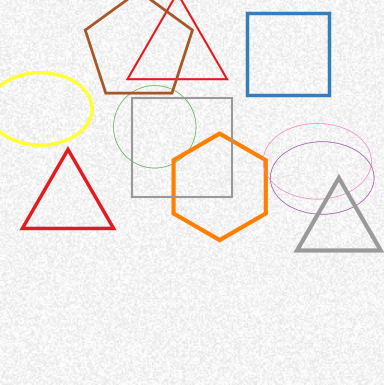[{"shape": "triangle", "thickness": 2.5, "radius": 0.68, "center": [0.177, 0.475]}, {"shape": "triangle", "thickness": 1.5, "radius": 0.75, "center": [0.46, 0.869]}, {"shape": "square", "thickness": 2.5, "radius": 0.53, "center": [0.749, 0.859]}, {"shape": "circle", "thickness": 0.5, "radius": 0.54, "center": [0.402, 0.671]}, {"shape": "oval", "thickness": 0.5, "radius": 0.67, "center": [0.837, 0.538]}, {"shape": "hexagon", "thickness": 3, "radius": 0.69, "center": [0.571, 0.515]}, {"shape": "oval", "thickness": 2.5, "radius": 0.67, "center": [0.105, 0.717]}, {"shape": "pentagon", "thickness": 2, "radius": 0.73, "center": [0.361, 0.877]}, {"shape": "oval", "thickness": 0.5, "radius": 0.7, "center": [0.824, 0.581]}, {"shape": "square", "thickness": 1.5, "radius": 0.65, "center": [0.472, 0.616]}, {"shape": "triangle", "thickness": 3, "radius": 0.63, "center": [0.88, 0.412]}]